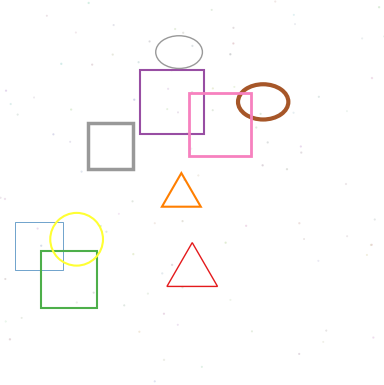[{"shape": "triangle", "thickness": 1, "radius": 0.38, "center": [0.499, 0.294]}, {"shape": "square", "thickness": 0.5, "radius": 0.31, "center": [0.1, 0.361]}, {"shape": "square", "thickness": 1.5, "radius": 0.37, "center": [0.179, 0.275]}, {"shape": "square", "thickness": 1.5, "radius": 0.42, "center": [0.447, 0.735]}, {"shape": "triangle", "thickness": 1.5, "radius": 0.29, "center": [0.471, 0.492]}, {"shape": "circle", "thickness": 1.5, "radius": 0.34, "center": [0.199, 0.379]}, {"shape": "oval", "thickness": 3, "radius": 0.33, "center": [0.684, 0.735]}, {"shape": "square", "thickness": 2, "radius": 0.4, "center": [0.571, 0.677]}, {"shape": "oval", "thickness": 1, "radius": 0.3, "center": [0.465, 0.865]}, {"shape": "square", "thickness": 2.5, "radius": 0.3, "center": [0.287, 0.62]}]